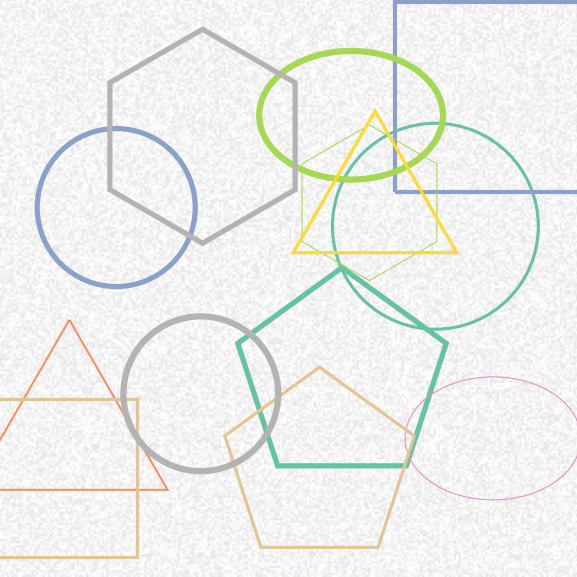[{"shape": "pentagon", "thickness": 2.5, "radius": 0.95, "center": [0.592, 0.346]}, {"shape": "circle", "thickness": 1.5, "radius": 0.89, "center": [0.754, 0.607]}, {"shape": "triangle", "thickness": 1, "radius": 0.98, "center": [0.12, 0.249]}, {"shape": "circle", "thickness": 2.5, "radius": 0.68, "center": [0.201, 0.64]}, {"shape": "square", "thickness": 2, "radius": 0.82, "center": [0.848, 0.831]}, {"shape": "oval", "thickness": 0.5, "radius": 0.76, "center": [0.854, 0.24]}, {"shape": "oval", "thickness": 3, "radius": 0.8, "center": [0.608, 0.8]}, {"shape": "hexagon", "thickness": 0.5, "radius": 0.67, "center": [0.64, 0.648]}, {"shape": "triangle", "thickness": 1.5, "radius": 0.82, "center": [0.649, 0.643]}, {"shape": "square", "thickness": 1.5, "radius": 0.68, "center": [0.101, 0.172]}, {"shape": "pentagon", "thickness": 1.5, "radius": 0.86, "center": [0.553, 0.191]}, {"shape": "circle", "thickness": 3, "radius": 0.67, "center": [0.348, 0.317]}, {"shape": "hexagon", "thickness": 2.5, "radius": 0.93, "center": [0.351, 0.763]}]